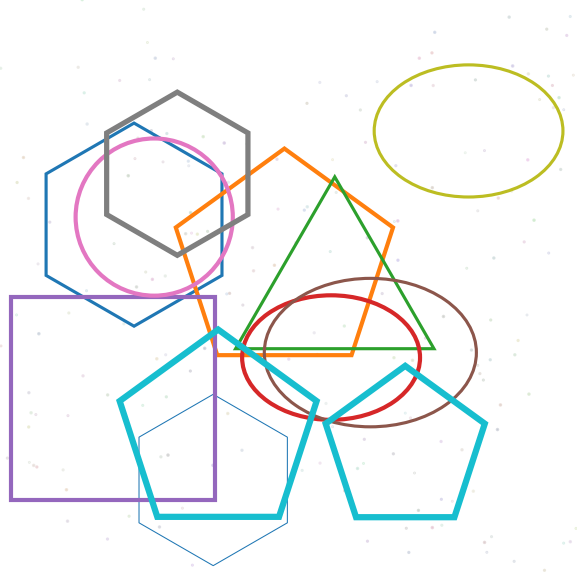[{"shape": "hexagon", "thickness": 1.5, "radius": 0.88, "center": [0.232, 0.61]}, {"shape": "hexagon", "thickness": 0.5, "radius": 0.74, "center": [0.369, 0.168]}, {"shape": "pentagon", "thickness": 2, "radius": 0.99, "center": [0.492, 0.544]}, {"shape": "triangle", "thickness": 1.5, "radius": 0.99, "center": [0.58, 0.494]}, {"shape": "oval", "thickness": 2, "radius": 0.77, "center": [0.573, 0.38]}, {"shape": "square", "thickness": 2, "radius": 0.88, "center": [0.195, 0.309]}, {"shape": "oval", "thickness": 1.5, "radius": 0.92, "center": [0.641, 0.389]}, {"shape": "circle", "thickness": 2, "radius": 0.68, "center": [0.267, 0.623]}, {"shape": "hexagon", "thickness": 2.5, "radius": 0.71, "center": [0.307, 0.698]}, {"shape": "oval", "thickness": 1.5, "radius": 0.82, "center": [0.811, 0.772]}, {"shape": "pentagon", "thickness": 3, "radius": 0.72, "center": [0.702, 0.221]}, {"shape": "pentagon", "thickness": 3, "radius": 0.9, "center": [0.378, 0.249]}]